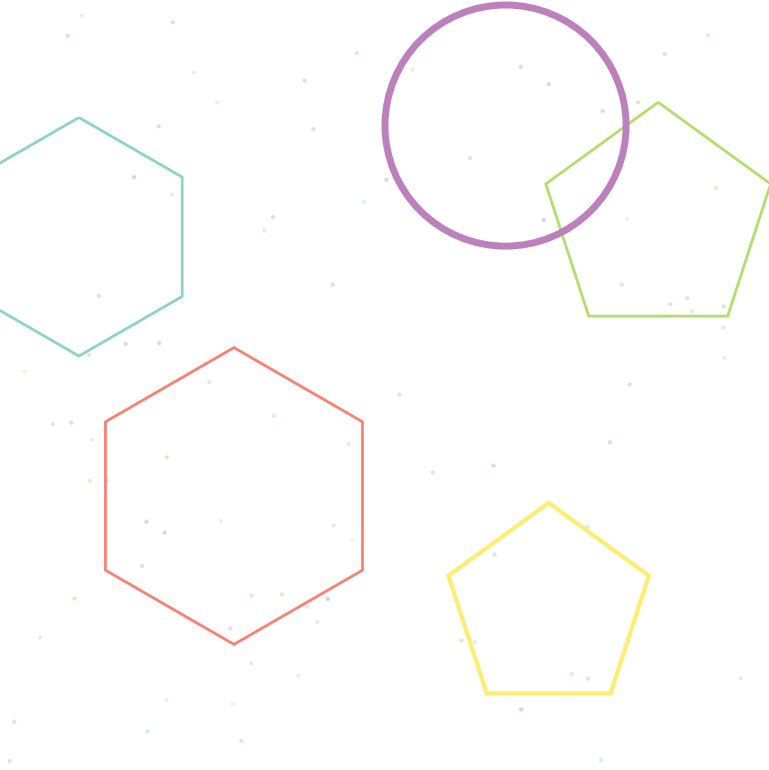[{"shape": "hexagon", "thickness": 1, "radius": 0.77, "center": [0.102, 0.693]}, {"shape": "hexagon", "thickness": 1, "radius": 0.96, "center": [0.304, 0.356]}, {"shape": "pentagon", "thickness": 1, "radius": 0.77, "center": [0.855, 0.714]}, {"shape": "circle", "thickness": 2.5, "radius": 0.78, "center": [0.657, 0.837]}, {"shape": "pentagon", "thickness": 1.5, "radius": 0.68, "center": [0.713, 0.21]}]